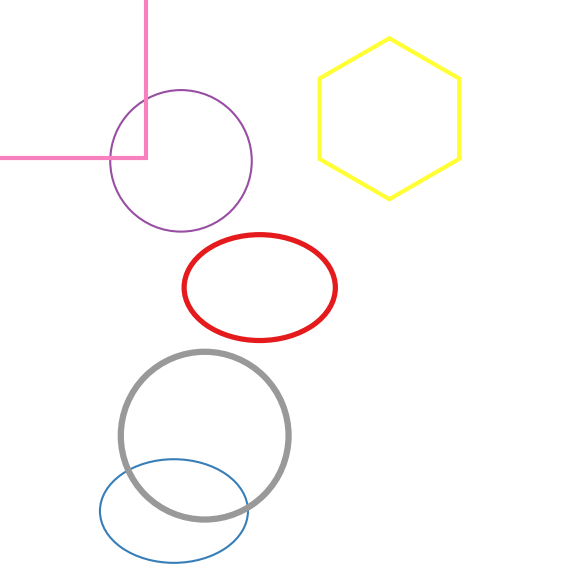[{"shape": "oval", "thickness": 2.5, "radius": 0.65, "center": [0.45, 0.501]}, {"shape": "oval", "thickness": 1, "radius": 0.64, "center": [0.301, 0.114]}, {"shape": "circle", "thickness": 1, "radius": 0.61, "center": [0.313, 0.721]}, {"shape": "hexagon", "thickness": 2, "radius": 0.7, "center": [0.674, 0.794]}, {"shape": "square", "thickness": 2, "radius": 0.72, "center": [0.109, 0.869]}, {"shape": "circle", "thickness": 3, "radius": 0.73, "center": [0.354, 0.245]}]